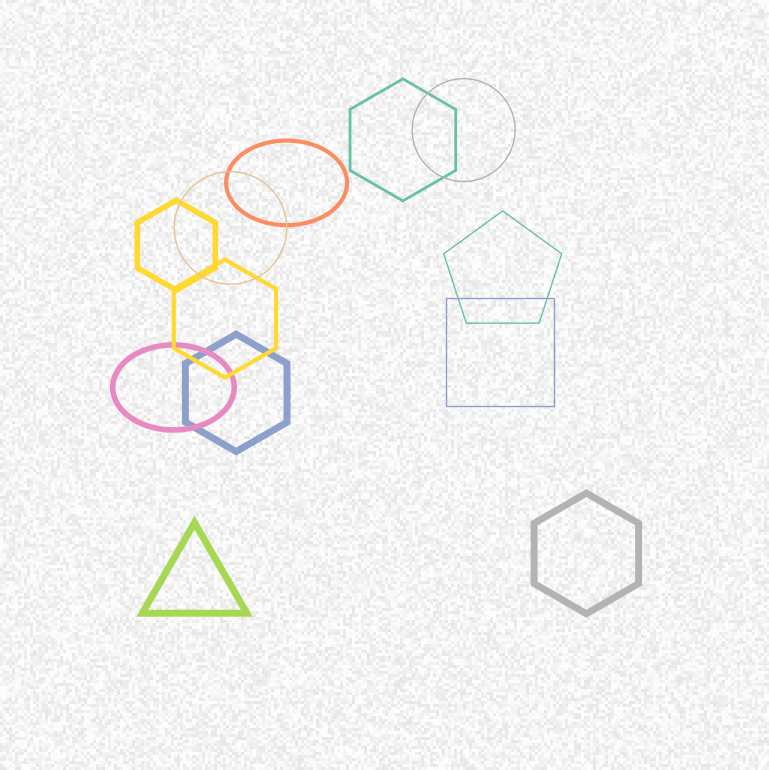[{"shape": "pentagon", "thickness": 0.5, "radius": 0.4, "center": [0.653, 0.646]}, {"shape": "hexagon", "thickness": 1, "radius": 0.4, "center": [0.523, 0.818]}, {"shape": "oval", "thickness": 1.5, "radius": 0.39, "center": [0.372, 0.763]}, {"shape": "hexagon", "thickness": 2.5, "radius": 0.38, "center": [0.307, 0.49]}, {"shape": "square", "thickness": 0.5, "radius": 0.35, "center": [0.65, 0.543]}, {"shape": "oval", "thickness": 2, "radius": 0.39, "center": [0.225, 0.497]}, {"shape": "triangle", "thickness": 2.5, "radius": 0.39, "center": [0.253, 0.243]}, {"shape": "hexagon", "thickness": 2, "radius": 0.29, "center": [0.229, 0.682]}, {"shape": "hexagon", "thickness": 1.5, "radius": 0.38, "center": [0.292, 0.586]}, {"shape": "circle", "thickness": 0.5, "radius": 0.37, "center": [0.299, 0.704]}, {"shape": "hexagon", "thickness": 2.5, "radius": 0.39, "center": [0.762, 0.281]}, {"shape": "circle", "thickness": 0.5, "radius": 0.33, "center": [0.602, 0.831]}]